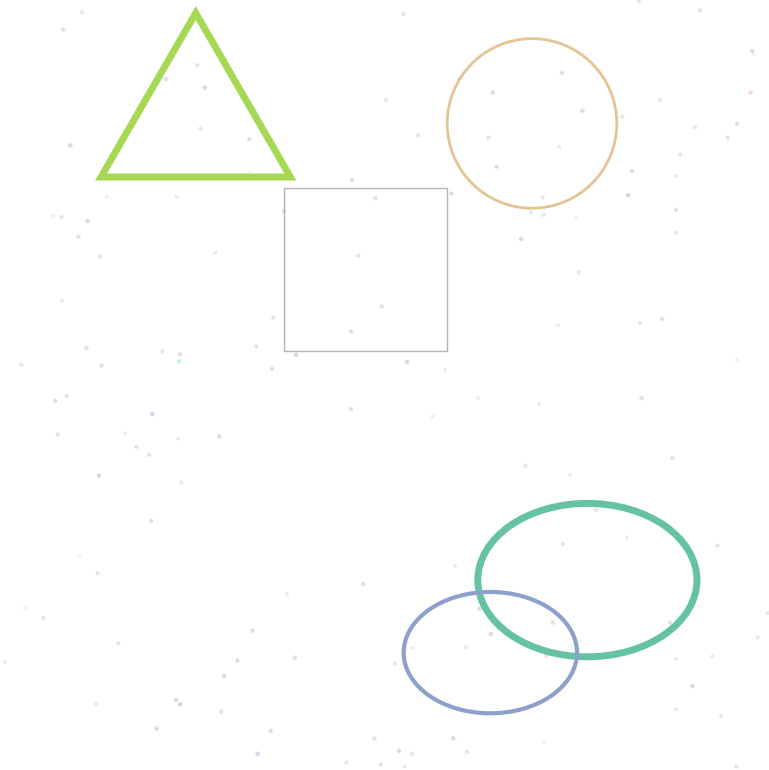[{"shape": "oval", "thickness": 2.5, "radius": 0.71, "center": [0.763, 0.247]}, {"shape": "oval", "thickness": 1.5, "radius": 0.56, "center": [0.637, 0.152]}, {"shape": "triangle", "thickness": 2.5, "radius": 0.71, "center": [0.254, 0.841]}, {"shape": "circle", "thickness": 1, "radius": 0.55, "center": [0.691, 0.84]}, {"shape": "square", "thickness": 0.5, "radius": 0.53, "center": [0.474, 0.65]}]